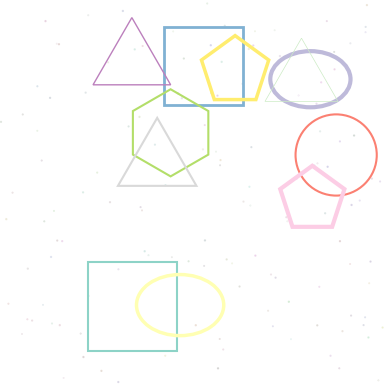[{"shape": "square", "thickness": 1.5, "radius": 0.57, "center": [0.344, 0.204]}, {"shape": "oval", "thickness": 2.5, "radius": 0.57, "center": [0.468, 0.208]}, {"shape": "oval", "thickness": 3, "radius": 0.52, "center": [0.806, 0.794]}, {"shape": "circle", "thickness": 1.5, "radius": 0.53, "center": [0.873, 0.597]}, {"shape": "square", "thickness": 2, "radius": 0.51, "center": [0.528, 0.828]}, {"shape": "hexagon", "thickness": 1.5, "radius": 0.57, "center": [0.443, 0.655]}, {"shape": "pentagon", "thickness": 3, "radius": 0.44, "center": [0.811, 0.482]}, {"shape": "triangle", "thickness": 1.5, "radius": 0.59, "center": [0.408, 0.576]}, {"shape": "triangle", "thickness": 1, "radius": 0.58, "center": [0.342, 0.838]}, {"shape": "triangle", "thickness": 0.5, "radius": 0.55, "center": [0.783, 0.791]}, {"shape": "pentagon", "thickness": 2.5, "radius": 0.46, "center": [0.611, 0.816]}]